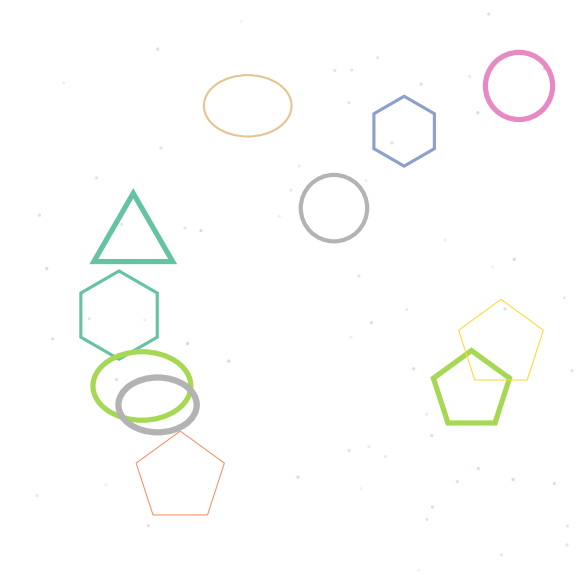[{"shape": "hexagon", "thickness": 1.5, "radius": 0.38, "center": [0.206, 0.453]}, {"shape": "triangle", "thickness": 2.5, "radius": 0.39, "center": [0.231, 0.586]}, {"shape": "pentagon", "thickness": 0.5, "radius": 0.4, "center": [0.312, 0.172]}, {"shape": "hexagon", "thickness": 1.5, "radius": 0.3, "center": [0.7, 0.772]}, {"shape": "circle", "thickness": 2.5, "radius": 0.29, "center": [0.899, 0.85]}, {"shape": "pentagon", "thickness": 2.5, "radius": 0.35, "center": [0.816, 0.323]}, {"shape": "oval", "thickness": 2.5, "radius": 0.42, "center": [0.246, 0.331]}, {"shape": "pentagon", "thickness": 0.5, "radius": 0.39, "center": [0.868, 0.404]}, {"shape": "oval", "thickness": 1, "radius": 0.38, "center": [0.429, 0.816]}, {"shape": "circle", "thickness": 2, "radius": 0.29, "center": [0.578, 0.639]}, {"shape": "oval", "thickness": 3, "radius": 0.34, "center": [0.273, 0.298]}]